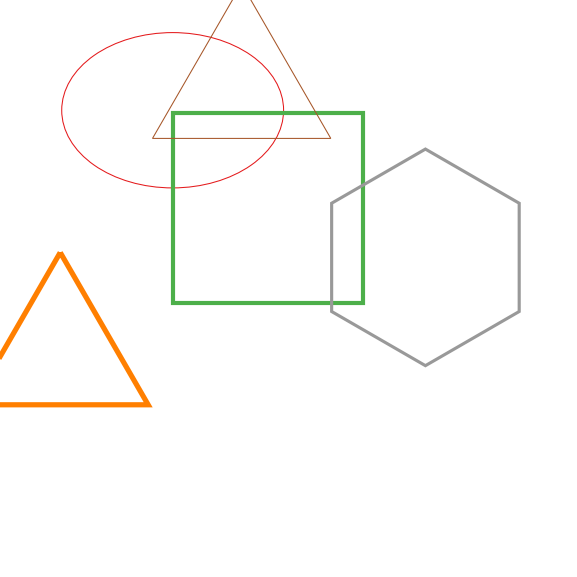[{"shape": "oval", "thickness": 0.5, "radius": 0.96, "center": [0.299, 0.808]}, {"shape": "square", "thickness": 2, "radius": 0.82, "center": [0.464, 0.639]}, {"shape": "triangle", "thickness": 2.5, "radius": 0.88, "center": [0.104, 0.386]}, {"shape": "triangle", "thickness": 0.5, "radius": 0.89, "center": [0.418, 0.849]}, {"shape": "hexagon", "thickness": 1.5, "radius": 0.94, "center": [0.737, 0.553]}]